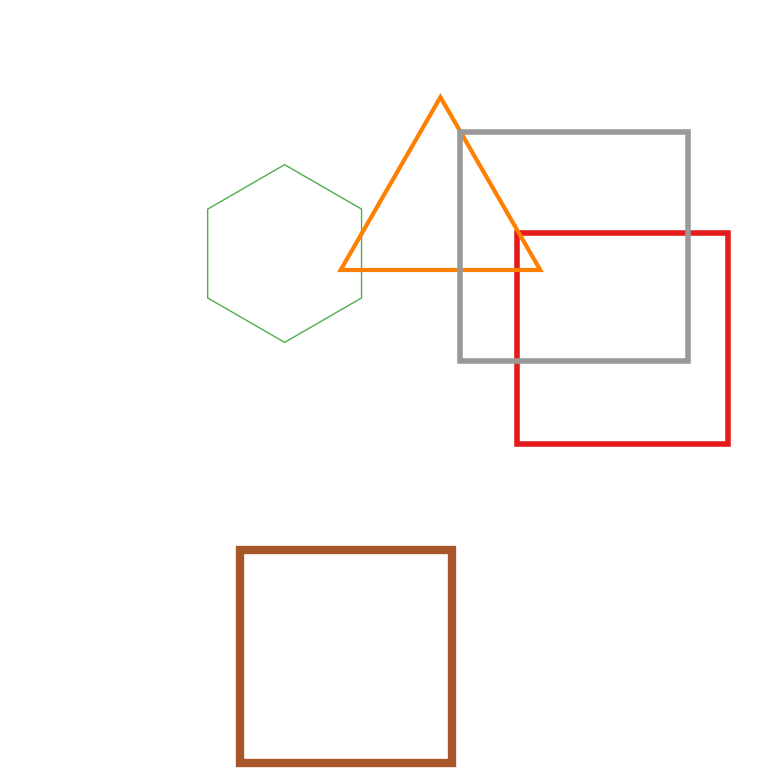[{"shape": "square", "thickness": 2, "radius": 0.68, "center": [0.808, 0.561]}, {"shape": "hexagon", "thickness": 0.5, "radius": 0.58, "center": [0.37, 0.671]}, {"shape": "triangle", "thickness": 1.5, "radius": 0.75, "center": [0.572, 0.724]}, {"shape": "square", "thickness": 3, "radius": 0.69, "center": [0.449, 0.147]}, {"shape": "square", "thickness": 2, "radius": 0.74, "center": [0.745, 0.68]}]